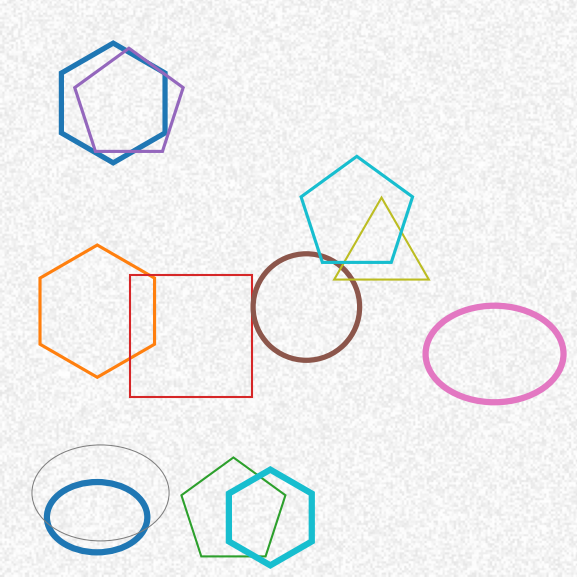[{"shape": "hexagon", "thickness": 2.5, "radius": 0.52, "center": [0.196, 0.821]}, {"shape": "oval", "thickness": 3, "radius": 0.43, "center": [0.168, 0.104]}, {"shape": "hexagon", "thickness": 1.5, "radius": 0.57, "center": [0.168, 0.46]}, {"shape": "pentagon", "thickness": 1, "radius": 0.47, "center": [0.404, 0.112]}, {"shape": "square", "thickness": 1, "radius": 0.53, "center": [0.331, 0.417]}, {"shape": "pentagon", "thickness": 1.5, "radius": 0.49, "center": [0.223, 0.817]}, {"shape": "circle", "thickness": 2.5, "radius": 0.46, "center": [0.531, 0.467]}, {"shape": "oval", "thickness": 3, "radius": 0.6, "center": [0.856, 0.386]}, {"shape": "oval", "thickness": 0.5, "radius": 0.59, "center": [0.174, 0.146]}, {"shape": "triangle", "thickness": 1, "radius": 0.47, "center": [0.661, 0.562]}, {"shape": "pentagon", "thickness": 1.5, "radius": 0.51, "center": [0.618, 0.627]}, {"shape": "hexagon", "thickness": 3, "radius": 0.41, "center": [0.468, 0.103]}]